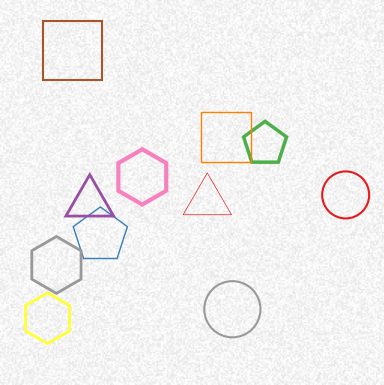[{"shape": "triangle", "thickness": 0.5, "radius": 0.36, "center": [0.538, 0.478]}, {"shape": "circle", "thickness": 1.5, "radius": 0.31, "center": [0.898, 0.494]}, {"shape": "pentagon", "thickness": 1, "radius": 0.37, "center": [0.261, 0.388]}, {"shape": "pentagon", "thickness": 2.5, "radius": 0.29, "center": [0.688, 0.626]}, {"shape": "triangle", "thickness": 2, "radius": 0.36, "center": [0.233, 0.475]}, {"shape": "square", "thickness": 1, "radius": 0.32, "center": [0.586, 0.645]}, {"shape": "hexagon", "thickness": 2, "radius": 0.33, "center": [0.124, 0.173]}, {"shape": "square", "thickness": 1.5, "radius": 0.38, "center": [0.188, 0.869]}, {"shape": "hexagon", "thickness": 3, "radius": 0.36, "center": [0.37, 0.54]}, {"shape": "hexagon", "thickness": 2, "radius": 0.37, "center": [0.147, 0.312]}, {"shape": "circle", "thickness": 1.5, "radius": 0.36, "center": [0.604, 0.197]}]